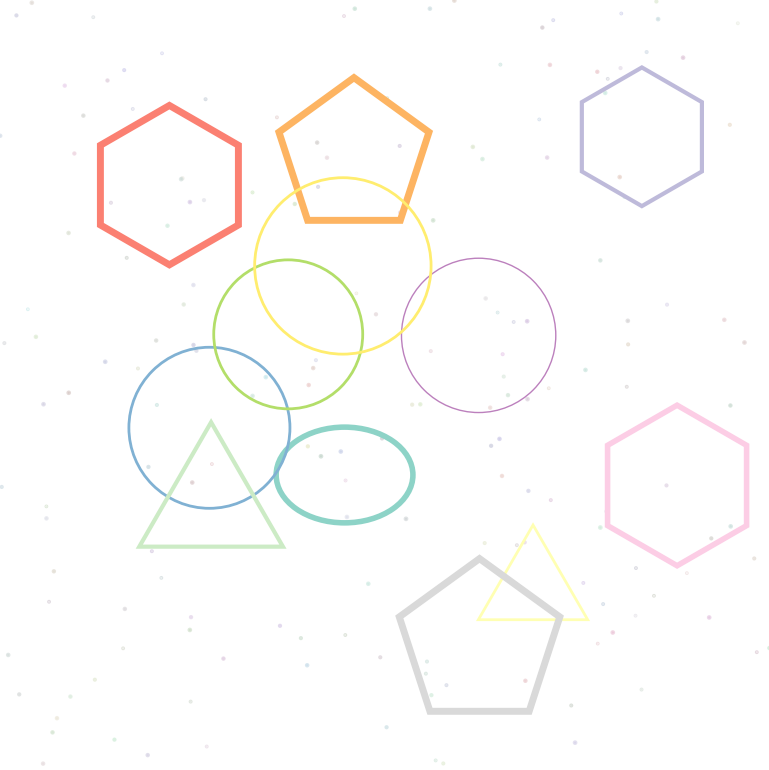[{"shape": "oval", "thickness": 2, "radius": 0.44, "center": [0.447, 0.383]}, {"shape": "triangle", "thickness": 1, "radius": 0.41, "center": [0.692, 0.236]}, {"shape": "hexagon", "thickness": 1.5, "radius": 0.45, "center": [0.834, 0.822]}, {"shape": "hexagon", "thickness": 2.5, "radius": 0.52, "center": [0.22, 0.76]}, {"shape": "circle", "thickness": 1, "radius": 0.52, "center": [0.272, 0.444]}, {"shape": "pentagon", "thickness": 2.5, "radius": 0.51, "center": [0.46, 0.797]}, {"shape": "circle", "thickness": 1, "radius": 0.48, "center": [0.374, 0.566]}, {"shape": "hexagon", "thickness": 2, "radius": 0.52, "center": [0.879, 0.37]}, {"shape": "pentagon", "thickness": 2.5, "radius": 0.55, "center": [0.623, 0.165]}, {"shape": "circle", "thickness": 0.5, "radius": 0.5, "center": [0.622, 0.564]}, {"shape": "triangle", "thickness": 1.5, "radius": 0.54, "center": [0.274, 0.344]}, {"shape": "circle", "thickness": 1, "radius": 0.57, "center": [0.445, 0.655]}]